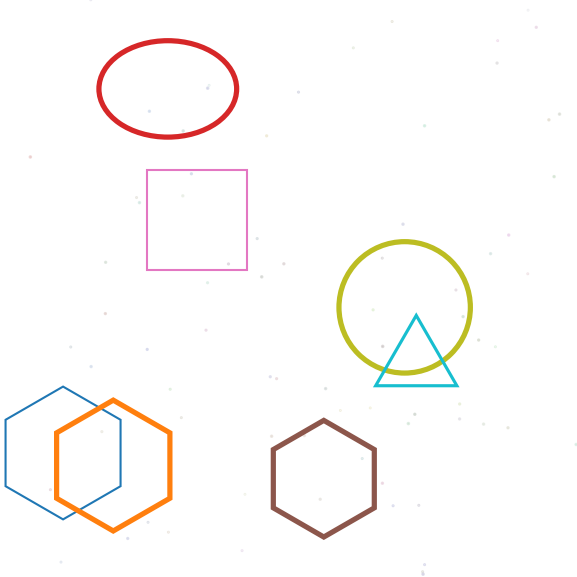[{"shape": "hexagon", "thickness": 1, "radius": 0.57, "center": [0.109, 0.215]}, {"shape": "hexagon", "thickness": 2.5, "radius": 0.57, "center": [0.196, 0.193]}, {"shape": "oval", "thickness": 2.5, "radius": 0.6, "center": [0.291, 0.845]}, {"shape": "hexagon", "thickness": 2.5, "radius": 0.5, "center": [0.561, 0.17]}, {"shape": "square", "thickness": 1, "radius": 0.43, "center": [0.341, 0.618]}, {"shape": "circle", "thickness": 2.5, "radius": 0.57, "center": [0.701, 0.467]}, {"shape": "triangle", "thickness": 1.5, "radius": 0.41, "center": [0.721, 0.372]}]